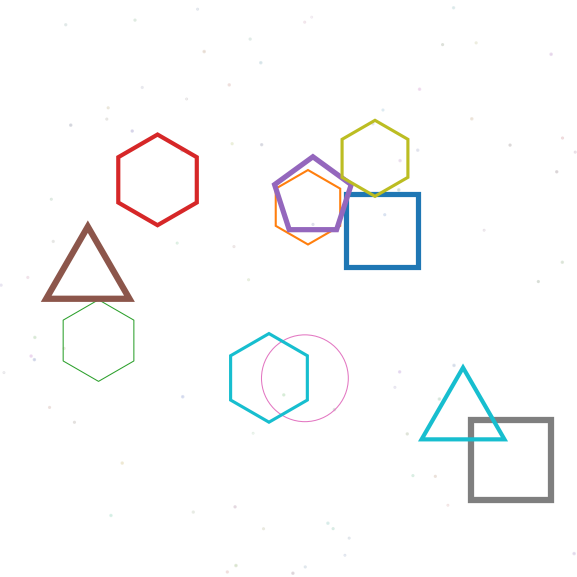[{"shape": "square", "thickness": 2.5, "radius": 0.31, "center": [0.662, 0.6]}, {"shape": "hexagon", "thickness": 1, "radius": 0.32, "center": [0.533, 0.64]}, {"shape": "hexagon", "thickness": 0.5, "radius": 0.35, "center": [0.171, 0.409]}, {"shape": "hexagon", "thickness": 2, "radius": 0.39, "center": [0.273, 0.688]}, {"shape": "pentagon", "thickness": 2.5, "radius": 0.35, "center": [0.542, 0.658]}, {"shape": "triangle", "thickness": 3, "radius": 0.42, "center": [0.152, 0.523]}, {"shape": "circle", "thickness": 0.5, "radius": 0.38, "center": [0.528, 0.344]}, {"shape": "square", "thickness": 3, "radius": 0.35, "center": [0.885, 0.203]}, {"shape": "hexagon", "thickness": 1.5, "radius": 0.33, "center": [0.649, 0.725]}, {"shape": "triangle", "thickness": 2, "radius": 0.41, "center": [0.802, 0.28]}, {"shape": "hexagon", "thickness": 1.5, "radius": 0.38, "center": [0.466, 0.345]}]